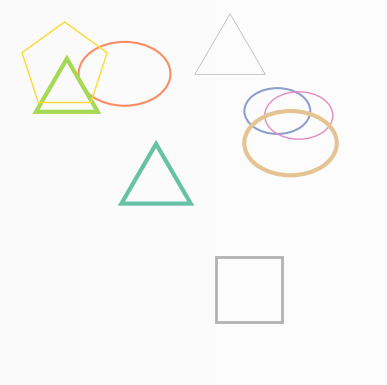[{"shape": "triangle", "thickness": 3, "radius": 0.52, "center": [0.403, 0.523]}, {"shape": "oval", "thickness": 1.5, "radius": 0.59, "center": [0.321, 0.808]}, {"shape": "oval", "thickness": 1.5, "radius": 0.42, "center": [0.716, 0.712]}, {"shape": "oval", "thickness": 1, "radius": 0.44, "center": [0.771, 0.7]}, {"shape": "triangle", "thickness": 3, "radius": 0.46, "center": [0.173, 0.756]}, {"shape": "pentagon", "thickness": 1, "radius": 0.58, "center": [0.167, 0.827]}, {"shape": "oval", "thickness": 3, "radius": 0.6, "center": [0.75, 0.628]}, {"shape": "square", "thickness": 2, "radius": 0.42, "center": [0.642, 0.248]}, {"shape": "triangle", "thickness": 0.5, "radius": 0.52, "center": [0.594, 0.859]}]